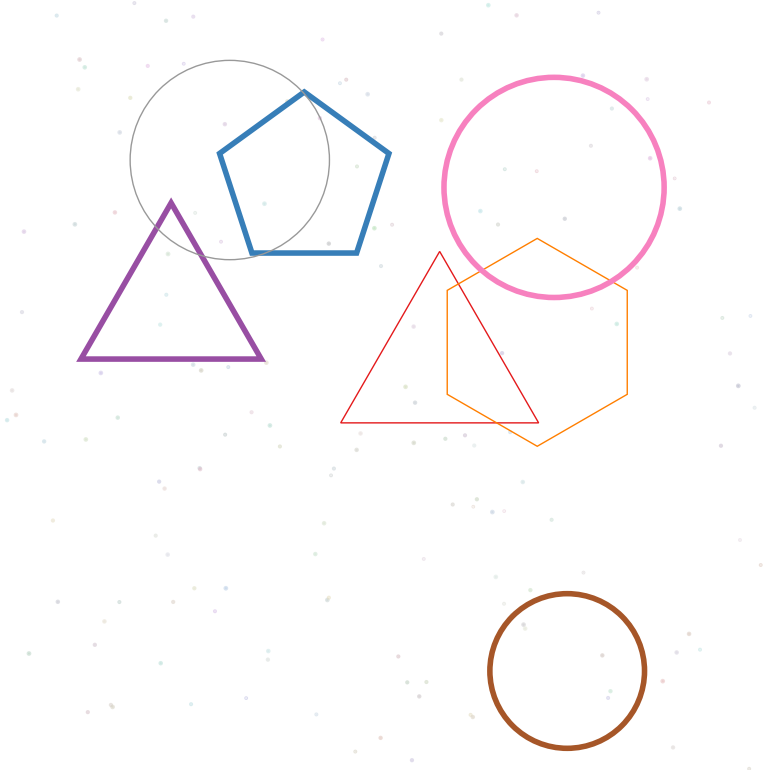[{"shape": "triangle", "thickness": 0.5, "radius": 0.74, "center": [0.571, 0.525]}, {"shape": "pentagon", "thickness": 2, "radius": 0.58, "center": [0.395, 0.765]}, {"shape": "triangle", "thickness": 2, "radius": 0.68, "center": [0.222, 0.601]}, {"shape": "hexagon", "thickness": 0.5, "radius": 0.67, "center": [0.698, 0.555]}, {"shape": "circle", "thickness": 2, "radius": 0.5, "center": [0.737, 0.129]}, {"shape": "circle", "thickness": 2, "radius": 0.71, "center": [0.72, 0.757]}, {"shape": "circle", "thickness": 0.5, "radius": 0.65, "center": [0.298, 0.792]}]